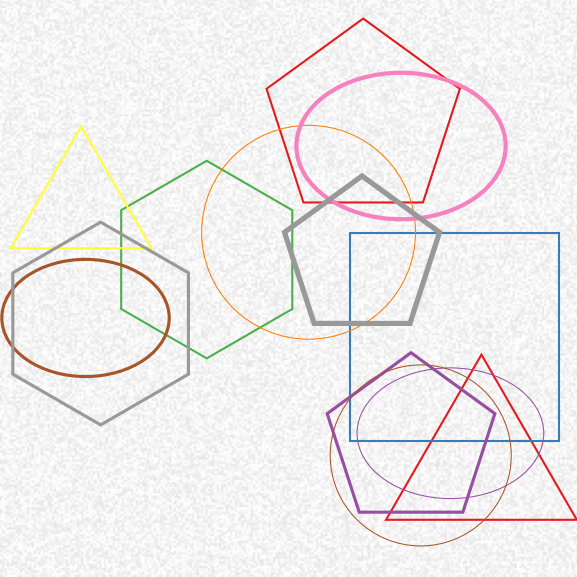[{"shape": "triangle", "thickness": 1, "radius": 0.95, "center": [0.834, 0.194]}, {"shape": "pentagon", "thickness": 1, "radius": 0.88, "center": [0.629, 0.791]}, {"shape": "square", "thickness": 1, "radius": 0.9, "center": [0.787, 0.415]}, {"shape": "hexagon", "thickness": 1, "radius": 0.86, "center": [0.358, 0.55]}, {"shape": "oval", "thickness": 0.5, "radius": 0.81, "center": [0.78, 0.249]}, {"shape": "pentagon", "thickness": 1.5, "radius": 0.76, "center": [0.712, 0.236]}, {"shape": "circle", "thickness": 0.5, "radius": 0.93, "center": [0.534, 0.597]}, {"shape": "triangle", "thickness": 1, "radius": 0.7, "center": [0.141, 0.64]}, {"shape": "circle", "thickness": 0.5, "radius": 0.78, "center": [0.729, 0.211]}, {"shape": "oval", "thickness": 1.5, "radius": 0.72, "center": [0.148, 0.449]}, {"shape": "oval", "thickness": 2, "radius": 0.91, "center": [0.694, 0.746]}, {"shape": "pentagon", "thickness": 2.5, "radius": 0.71, "center": [0.627, 0.553]}, {"shape": "hexagon", "thickness": 1.5, "radius": 0.88, "center": [0.174, 0.439]}]